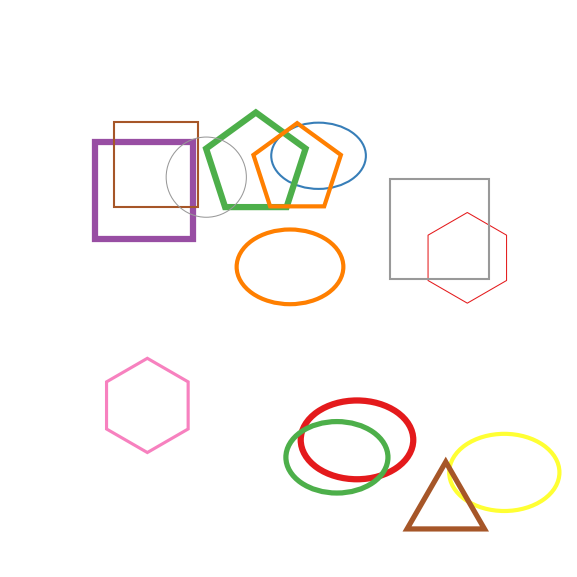[{"shape": "hexagon", "thickness": 0.5, "radius": 0.39, "center": [0.809, 0.553]}, {"shape": "oval", "thickness": 3, "radius": 0.49, "center": [0.618, 0.237]}, {"shape": "oval", "thickness": 1, "radius": 0.41, "center": [0.552, 0.729]}, {"shape": "pentagon", "thickness": 3, "radius": 0.45, "center": [0.443, 0.714]}, {"shape": "oval", "thickness": 2.5, "radius": 0.44, "center": [0.583, 0.207]}, {"shape": "square", "thickness": 3, "radius": 0.42, "center": [0.25, 0.669]}, {"shape": "oval", "thickness": 2, "radius": 0.46, "center": [0.502, 0.537]}, {"shape": "pentagon", "thickness": 2, "radius": 0.4, "center": [0.515, 0.706]}, {"shape": "oval", "thickness": 2, "radius": 0.48, "center": [0.873, 0.181]}, {"shape": "triangle", "thickness": 2.5, "radius": 0.39, "center": [0.772, 0.122]}, {"shape": "square", "thickness": 1, "radius": 0.37, "center": [0.271, 0.714]}, {"shape": "hexagon", "thickness": 1.5, "radius": 0.41, "center": [0.255, 0.297]}, {"shape": "circle", "thickness": 0.5, "radius": 0.35, "center": [0.357, 0.692]}, {"shape": "square", "thickness": 1, "radius": 0.43, "center": [0.761, 0.603]}]